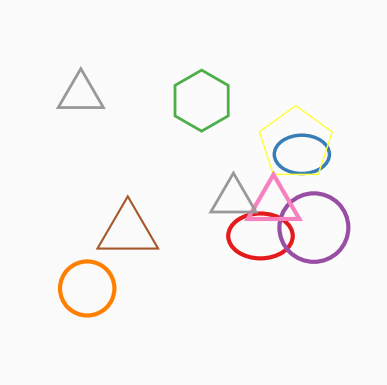[{"shape": "oval", "thickness": 3, "radius": 0.42, "center": [0.672, 0.387]}, {"shape": "oval", "thickness": 2.5, "radius": 0.36, "center": [0.779, 0.599]}, {"shape": "hexagon", "thickness": 2, "radius": 0.4, "center": [0.52, 0.739]}, {"shape": "circle", "thickness": 3, "radius": 0.44, "center": [0.81, 0.409]}, {"shape": "circle", "thickness": 3, "radius": 0.35, "center": [0.225, 0.251]}, {"shape": "pentagon", "thickness": 1, "radius": 0.49, "center": [0.763, 0.627]}, {"shape": "triangle", "thickness": 1.5, "radius": 0.45, "center": [0.33, 0.4]}, {"shape": "triangle", "thickness": 3, "radius": 0.38, "center": [0.706, 0.47]}, {"shape": "triangle", "thickness": 2, "radius": 0.34, "center": [0.209, 0.754]}, {"shape": "triangle", "thickness": 2, "radius": 0.34, "center": [0.602, 0.483]}]